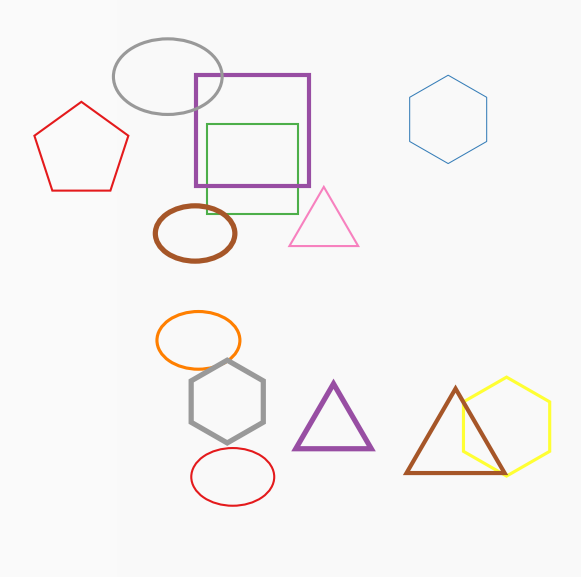[{"shape": "pentagon", "thickness": 1, "radius": 0.42, "center": [0.14, 0.738]}, {"shape": "oval", "thickness": 1, "radius": 0.36, "center": [0.4, 0.173]}, {"shape": "hexagon", "thickness": 0.5, "radius": 0.38, "center": [0.771, 0.792]}, {"shape": "square", "thickness": 1, "radius": 0.39, "center": [0.435, 0.706]}, {"shape": "triangle", "thickness": 2.5, "radius": 0.38, "center": [0.574, 0.26]}, {"shape": "square", "thickness": 2, "radius": 0.48, "center": [0.434, 0.773]}, {"shape": "oval", "thickness": 1.5, "radius": 0.36, "center": [0.341, 0.41]}, {"shape": "hexagon", "thickness": 1.5, "radius": 0.43, "center": [0.872, 0.26]}, {"shape": "oval", "thickness": 2.5, "radius": 0.34, "center": [0.336, 0.595]}, {"shape": "triangle", "thickness": 2, "radius": 0.49, "center": [0.784, 0.229]}, {"shape": "triangle", "thickness": 1, "radius": 0.34, "center": [0.557, 0.607]}, {"shape": "hexagon", "thickness": 2.5, "radius": 0.36, "center": [0.391, 0.304]}, {"shape": "oval", "thickness": 1.5, "radius": 0.47, "center": [0.289, 0.866]}]